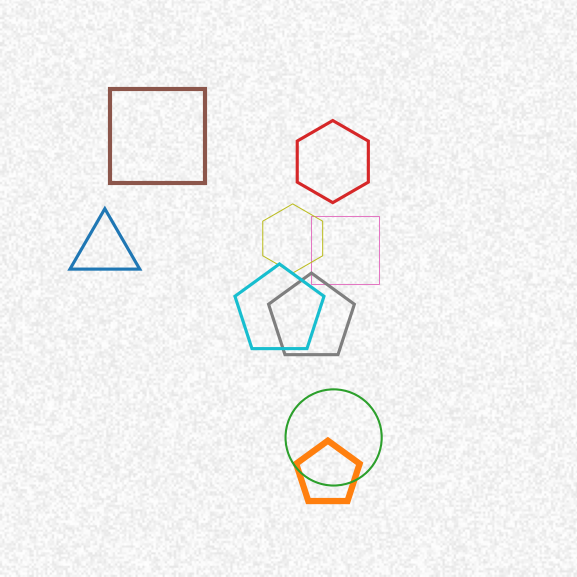[{"shape": "triangle", "thickness": 1.5, "radius": 0.35, "center": [0.182, 0.568]}, {"shape": "pentagon", "thickness": 3, "radius": 0.29, "center": [0.568, 0.178]}, {"shape": "circle", "thickness": 1, "radius": 0.42, "center": [0.578, 0.242]}, {"shape": "hexagon", "thickness": 1.5, "radius": 0.36, "center": [0.576, 0.719]}, {"shape": "square", "thickness": 2, "radius": 0.41, "center": [0.273, 0.764]}, {"shape": "square", "thickness": 0.5, "radius": 0.29, "center": [0.597, 0.567]}, {"shape": "pentagon", "thickness": 1.5, "radius": 0.39, "center": [0.539, 0.448]}, {"shape": "hexagon", "thickness": 0.5, "radius": 0.3, "center": [0.507, 0.586]}, {"shape": "pentagon", "thickness": 1.5, "radius": 0.41, "center": [0.484, 0.461]}]